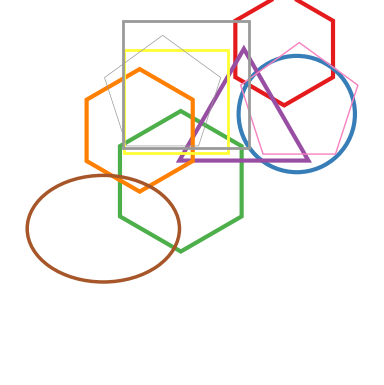[{"shape": "hexagon", "thickness": 3, "radius": 0.73, "center": [0.738, 0.873]}, {"shape": "circle", "thickness": 3, "radius": 0.76, "center": [0.771, 0.704]}, {"shape": "hexagon", "thickness": 3, "radius": 0.91, "center": [0.47, 0.529]}, {"shape": "triangle", "thickness": 3, "radius": 0.97, "center": [0.633, 0.68]}, {"shape": "hexagon", "thickness": 3, "radius": 0.8, "center": [0.363, 0.661]}, {"shape": "square", "thickness": 2, "radius": 0.67, "center": [0.457, 0.736]}, {"shape": "oval", "thickness": 2.5, "radius": 0.99, "center": [0.268, 0.406]}, {"shape": "pentagon", "thickness": 1, "radius": 0.8, "center": [0.777, 0.729]}, {"shape": "pentagon", "thickness": 0.5, "radius": 0.79, "center": [0.422, 0.749]}, {"shape": "square", "thickness": 2, "radius": 0.82, "center": [0.483, 0.781]}]